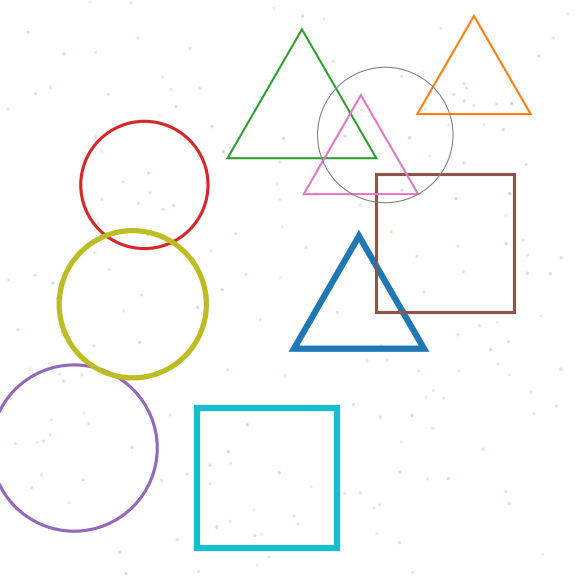[{"shape": "triangle", "thickness": 3, "radius": 0.65, "center": [0.622, 0.46]}, {"shape": "triangle", "thickness": 1, "radius": 0.57, "center": [0.821, 0.858]}, {"shape": "triangle", "thickness": 1, "radius": 0.74, "center": [0.523, 0.8]}, {"shape": "circle", "thickness": 1.5, "radius": 0.55, "center": [0.25, 0.679]}, {"shape": "circle", "thickness": 1.5, "radius": 0.72, "center": [0.128, 0.223]}, {"shape": "square", "thickness": 1.5, "radius": 0.6, "center": [0.77, 0.578]}, {"shape": "triangle", "thickness": 1, "radius": 0.57, "center": [0.625, 0.72]}, {"shape": "circle", "thickness": 0.5, "radius": 0.59, "center": [0.667, 0.765]}, {"shape": "circle", "thickness": 2.5, "radius": 0.64, "center": [0.23, 0.472]}, {"shape": "square", "thickness": 3, "radius": 0.6, "center": [0.463, 0.172]}]